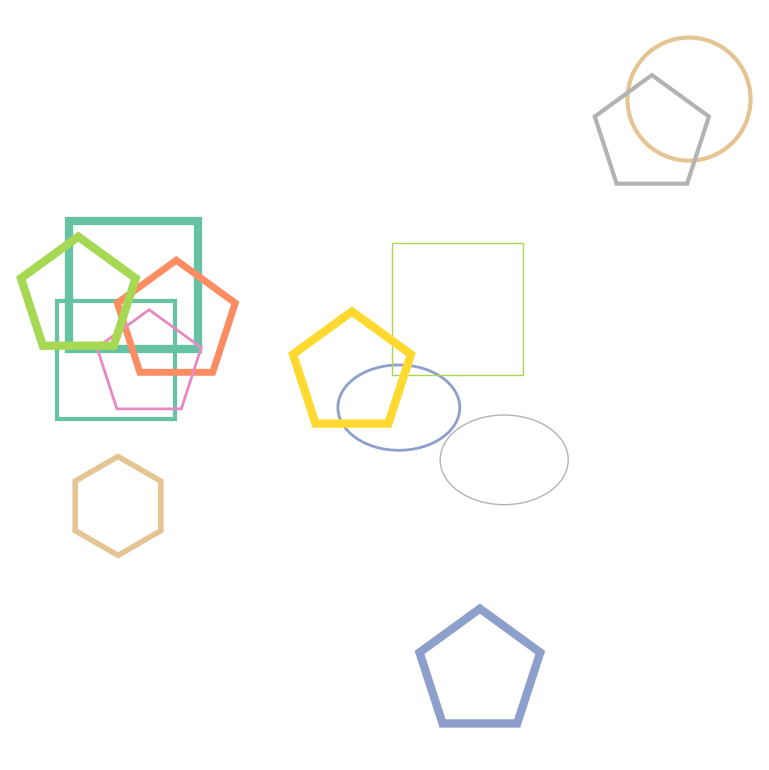[{"shape": "square", "thickness": 3, "radius": 0.42, "center": [0.173, 0.63]}, {"shape": "square", "thickness": 1.5, "radius": 0.38, "center": [0.151, 0.533]}, {"shape": "pentagon", "thickness": 2.5, "radius": 0.4, "center": [0.229, 0.582]}, {"shape": "oval", "thickness": 1, "radius": 0.4, "center": [0.518, 0.471]}, {"shape": "pentagon", "thickness": 3, "radius": 0.41, "center": [0.623, 0.127]}, {"shape": "pentagon", "thickness": 1, "radius": 0.36, "center": [0.194, 0.527]}, {"shape": "square", "thickness": 0.5, "radius": 0.43, "center": [0.594, 0.599]}, {"shape": "pentagon", "thickness": 3, "radius": 0.39, "center": [0.102, 0.614]}, {"shape": "pentagon", "thickness": 3, "radius": 0.4, "center": [0.457, 0.515]}, {"shape": "hexagon", "thickness": 2, "radius": 0.32, "center": [0.153, 0.343]}, {"shape": "circle", "thickness": 1.5, "radius": 0.4, "center": [0.895, 0.871]}, {"shape": "oval", "thickness": 0.5, "radius": 0.42, "center": [0.655, 0.403]}, {"shape": "pentagon", "thickness": 1.5, "radius": 0.39, "center": [0.847, 0.825]}]